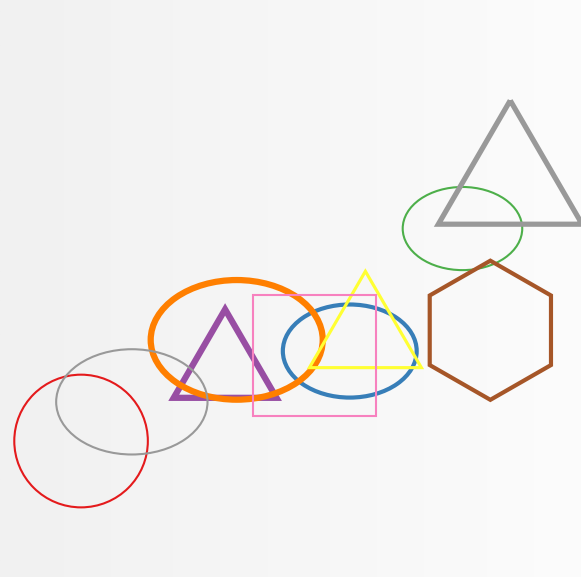[{"shape": "circle", "thickness": 1, "radius": 0.57, "center": [0.139, 0.235]}, {"shape": "oval", "thickness": 2, "radius": 0.58, "center": [0.602, 0.391]}, {"shape": "oval", "thickness": 1, "radius": 0.51, "center": [0.796, 0.603]}, {"shape": "triangle", "thickness": 3, "radius": 0.51, "center": [0.387, 0.361]}, {"shape": "oval", "thickness": 3, "radius": 0.74, "center": [0.407, 0.411]}, {"shape": "triangle", "thickness": 1.5, "radius": 0.56, "center": [0.629, 0.418]}, {"shape": "hexagon", "thickness": 2, "radius": 0.6, "center": [0.844, 0.427]}, {"shape": "square", "thickness": 1, "radius": 0.53, "center": [0.541, 0.384]}, {"shape": "oval", "thickness": 1, "radius": 0.65, "center": [0.227, 0.303]}, {"shape": "triangle", "thickness": 2.5, "radius": 0.71, "center": [0.878, 0.682]}]